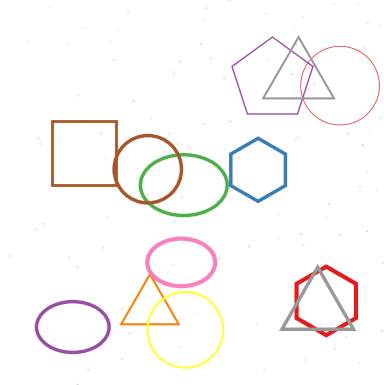[{"shape": "circle", "thickness": 0.5, "radius": 0.51, "center": [0.883, 0.778]}, {"shape": "hexagon", "thickness": 3, "radius": 0.45, "center": [0.847, 0.218]}, {"shape": "hexagon", "thickness": 2.5, "radius": 0.41, "center": [0.67, 0.559]}, {"shape": "oval", "thickness": 2.5, "radius": 0.56, "center": [0.477, 0.519]}, {"shape": "oval", "thickness": 2.5, "radius": 0.47, "center": [0.189, 0.151]}, {"shape": "pentagon", "thickness": 1, "radius": 0.55, "center": [0.708, 0.793]}, {"shape": "triangle", "thickness": 1.5, "radius": 0.43, "center": [0.39, 0.201]}, {"shape": "circle", "thickness": 1.5, "radius": 0.49, "center": [0.481, 0.143]}, {"shape": "square", "thickness": 2, "radius": 0.41, "center": [0.218, 0.602]}, {"shape": "circle", "thickness": 2.5, "radius": 0.44, "center": [0.384, 0.56]}, {"shape": "oval", "thickness": 3, "radius": 0.44, "center": [0.471, 0.318]}, {"shape": "triangle", "thickness": 1.5, "radius": 0.53, "center": [0.776, 0.798]}, {"shape": "triangle", "thickness": 2.5, "radius": 0.54, "center": [0.825, 0.198]}]